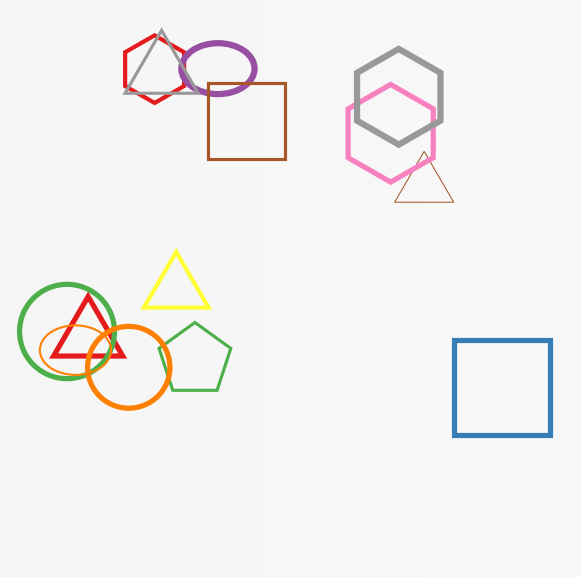[{"shape": "triangle", "thickness": 2.5, "radius": 0.34, "center": [0.152, 0.417]}, {"shape": "hexagon", "thickness": 2, "radius": 0.29, "center": [0.266, 0.879]}, {"shape": "square", "thickness": 2.5, "radius": 0.41, "center": [0.864, 0.328]}, {"shape": "circle", "thickness": 2.5, "radius": 0.41, "center": [0.115, 0.425]}, {"shape": "pentagon", "thickness": 1.5, "radius": 0.32, "center": [0.335, 0.376]}, {"shape": "oval", "thickness": 3, "radius": 0.31, "center": [0.375, 0.88]}, {"shape": "oval", "thickness": 1, "radius": 0.31, "center": [0.13, 0.393]}, {"shape": "circle", "thickness": 2.5, "radius": 0.35, "center": [0.222, 0.363]}, {"shape": "triangle", "thickness": 2, "radius": 0.32, "center": [0.303, 0.499]}, {"shape": "square", "thickness": 1.5, "radius": 0.33, "center": [0.424, 0.789]}, {"shape": "triangle", "thickness": 0.5, "radius": 0.29, "center": [0.73, 0.678]}, {"shape": "hexagon", "thickness": 2.5, "radius": 0.42, "center": [0.672, 0.768]}, {"shape": "hexagon", "thickness": 3, "radius": 0.41, "center": [0.686, 0.832]}, {"shape": "triangle", "thickness": 1.5, "radius": 0.36, "center": [0.278, 0.874]}]